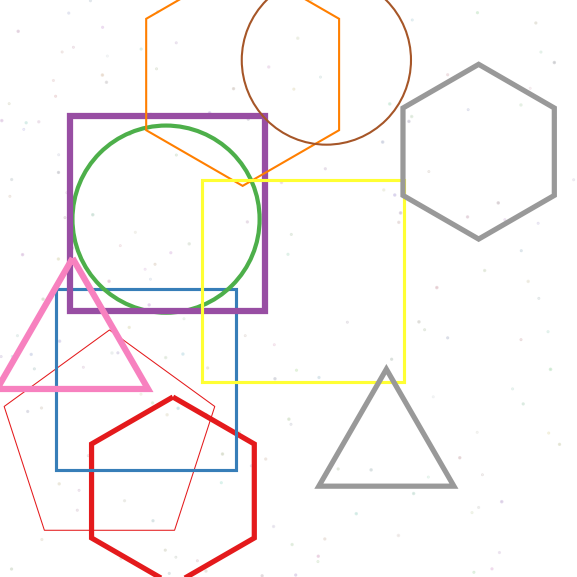[{"shape": "pentagon", "thickness": 0.5, "radius": 0.96, "center": [0.19, 0.236]}, {"shape": "hexagon", "thickness": 2.5, "radius": 0.81, "center": [0.299, 0.149]}, {"shape": "square", "thickness": 1.5, "radius": 0.78, "center": [0.252, 0.342]}, {"shape": "circle", "thickness": 2, "radius": 0.81, "center": [0.288, 0.62]}, {"shape": "square", "thickness": 3, "radius": 0.85, "center": [0.29, 0.63]}, {"shape": "hexagon", "thickness": 1, "radius": 0.96, "center": [0.42, 0.87]}, {"shape": "square", "thickness": 1.5, "radius": 0.88, "center": [0.525, 0.513]}, {"shape": "circle", "thickness": 1, "radius": 0.73, "center": [0.565, 0.895]}, {"shape": "triangle", "thickness": 3, "radius": 0.75, "center": [0.126, 0.401]}, {"shape": "triangle", "thickness": 2.5, "radius": 0.68, "center": [0.669, 0.225]}, {"shape": "hexagon", "thickness": 2.5, "radius": 0.76, "center": [0.829, 0.736]}]